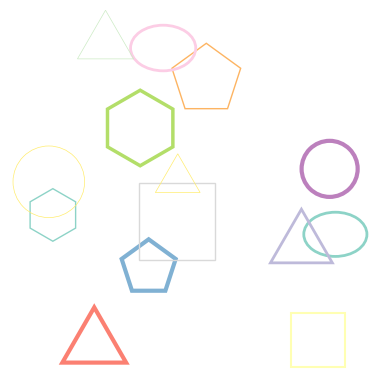[{"shape": "hexagon", "thickness": 1, "radius": 0.34, "center": [0.137, 0.442]}, {"shape": "oval", "thickness": 2, "radius": 0.41, "center": [0.871, 0.391]}, {"shape": "square", "thickness": 1.5, "radius": 0.35, "center": [0.826, 0.118]}, {"shape": "triangle", "thickness": 2, "radius": 0.46, "center": [0.783, 0.364]}, {"shape": "triangle", "thickness": 3, "radius": 0.48, "center": [0.245, 0.106]}, {"shape": "pentagon", "thickness": 3, "radius": 0.37, "center": [0.386, 0.305]}, {"shape": "pentagon", "thickness": 1, "radius": 0.47, "center": [0.536, 0.794]}, {"shape": "hexagon", "thickness": 2.5, "radius": 0.49, "center": [0.364, 0.668]}, {"shape": "oval", "thickness": 2, "radius": 0.42, "center": [0.424, 0.875]}, {"shape": "square", "thickness": 1, "radius": 0.5, "center": [0.46, 0.425]}, {"shape": "circle", "thickness": 3, "radius": 0.36, "center": [0.856, 0.561]}, {"shape": "triangle", "thickness": 0.5, "radius": 0.42, "center": [0.274, 0.889]}, {"shape": "circle", "thickness": 0.5, "radius": 0.47, "center": [0.127, 0.528]}, {"shape": "triangle", "thickness": 0.5, "radius": 0.34, "center": [0.462, 0.533]}]